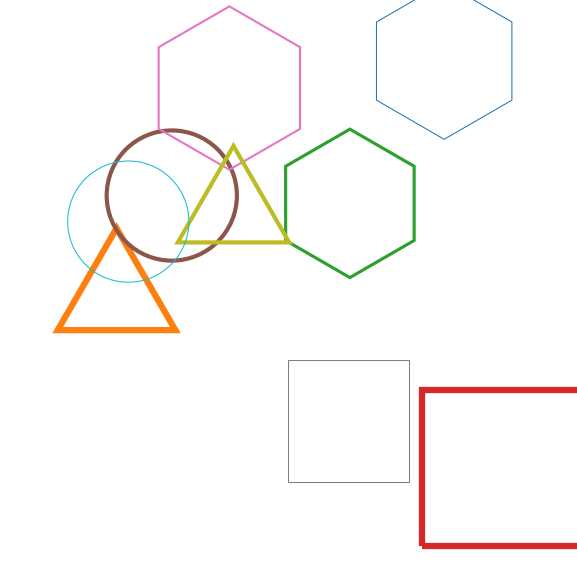[{"shape": "hexagon", "thickness": 0.5, "radius": 0.68, "center": [0.769, 0.893]}, {"shape": "triangle", "thickness": 3, "radius": 0.59, "center": [0.202, 0.486]}, {"shape": "hexagon", "thickness": 1.5, "radius": 0.64, "center": [0.606, 0.647]}, {"shape": "square", "thickness": 3, "radius": 0.68, "center": [0.866, 0.189]}, {"shape": "circle", "thickness": 2, "radius": 0.56, "center": [0.297, 0.661]}, {"shape": "hexagon", "thickness": 1, "radius": 0.71, "center": [0.397, 0.847]}, {"shape": "square", "thickness": 0.5, "radius": 0.53, "center": [0.604, 0.271]}, {"shape": "triangle", "thickness": 2, "radius": 0.56, "center": [0.404, 0.635]}, {"shape": "circle", "thickness": 0.5, "radius": 0.52, "center": [0.222, 0.615]}]